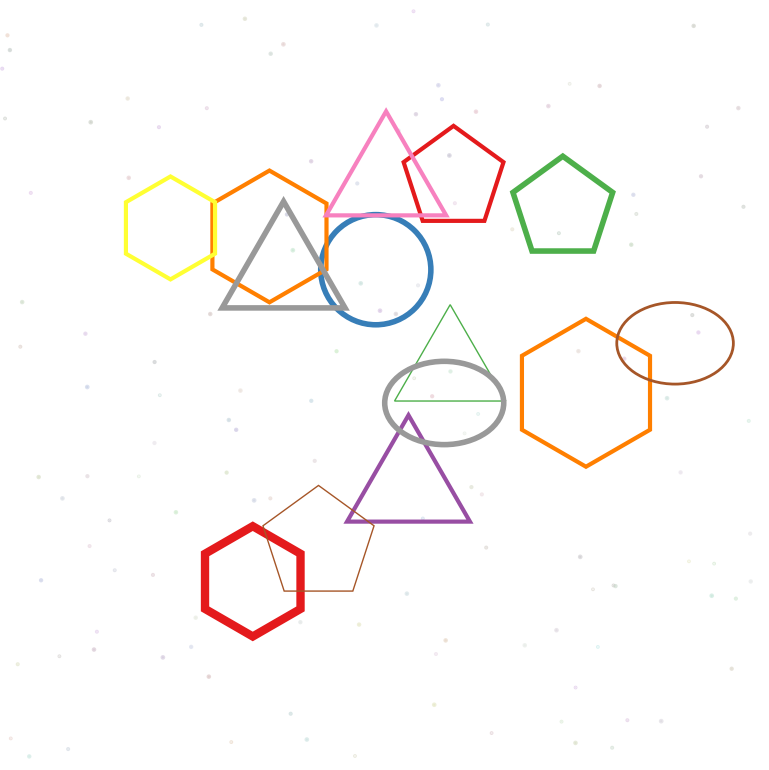[{"shape": "pentagon", "thickness": 1.5, "radius": 0.34, "center": [0.589, 0.768]}, {"shape": "hexagon", "thickness": 3, "radius": 0.36, "center": [0.328, 0.245]}, {"shape": "circle", "thickness": 2, "radius": 0.36, "center": [0.488, 0.65]}, {"shape": "pentagon", "thickness": 2, "radius": 0.34, "center": [0.731, 0.729]}, {"shape": "triangle", "thickness": 0.5, "radius": 0.42, "center": [0.585, 0.521]}, {"shape": "triangle", "thickness": 1.5, "radius": 0.46, "center": [0.531, 0.369]}, {"shape": "hexagon", "thickness": 1.5, "radius": 0.48, "center": [0.761, 0.49]}, {"shape": "hexagon", "thickness": 1.5, "radius": 0.43, "center": [0.35, 0.693]}, {"shape": "hexagon", "thickness": 1.5, "radius": 0.33, "center": [0.221, 0.704]}, {"shape": "oval", "thickness": 1, "radius": 0.38, "center": [0.877, 0.554]}, {"shape": "pentagon", "thickness": 0.5, "radius": 0.38, "center": [0.414, 0.294]}, {"shape": "triangle", "thickness": 1.5, "radius": 0.45, "center": [0.501, 0.765]}, {"shape": "triangle", "thickness": 2, "radius": 0.46, "center": [0.368, 0.646]}, {"shape": "oval", "thickness": 2, "radius": 0.39, "center": [0.577, 0.477]}]